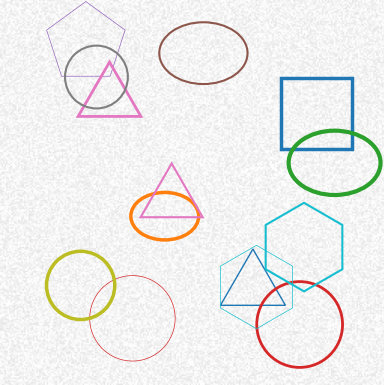[{"shape": "square", "thickness": 2.5, "radius": 0.46, "center": [0.823, 0.706]}, {"shape": "triangle", "thickness": 1, "radius": 0.49, "center": [0.657, 0.256]}, {"shape": "oval", "thickness": 2.5, "radius": 0.44, "center": [0.428, 0.438]}, {"shape": "oval", "thickness": 3, "radius": 0.6, "center": [0.869, 0.577]}, {"shape": "circle", "thickness": 2, "radius": 0.56, "center": [0.778, 0.157]}, {"shape": "circle", "thickness": 0.5, "radius": 0.55, "center": [0.344, 0.173]}, {"shape": "pentagon", "thickness": 0.5, "radius": 0.54, "center": [0.223, 0.889]}, {"shape": "oval", "thickness": 1.5, "radius": 0.57, "center": [0.528, 0.862]}, {"shape": "triangle", "thickness": 1.5, "radius": 0.47, "center": [0.446, 0.482]}, {"shape": "triangle", "thickness": 2, "radius": 0.47, "center": [0.284, 0.745]}, {"shape": "circle", "thickness": 1.5, "radius": 0.41, "center": [0.251, 0.8]}, {"shape": "circle", "thickness": 2.5, "radius": 0.44, "center": [0.209, 0.259]}, {"shape": "hexagon", "thickness": 0.5, "radius": 0.54, "center": [0.666, 0.254]}, {"shape": "hexagon", "thickness": 1.5, "radius": 0.57, "center": [0.79, 0.358]}]